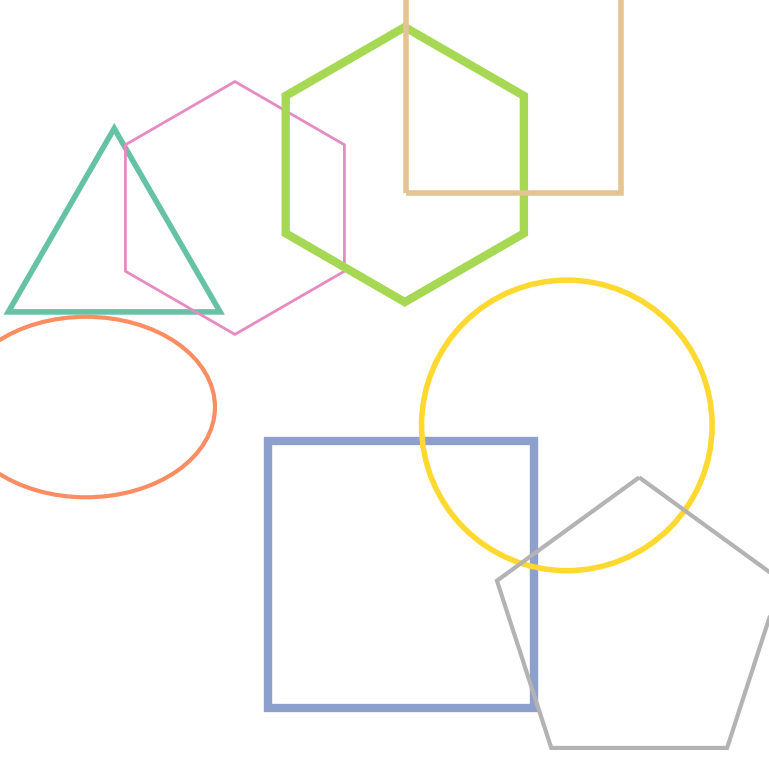[{"shape": "triangle", "thickness": 2, "radius": 0.79, "center": [0.148, 0.674]}, {"shape": "oval", "thickness": 1.5, "radius": 0.84, "center": [0.112, 0.471]}, {"shape": "square", "thickness": 3, "radius": 0.87, "center": [0.521, 0.254]}, {"shape": "hexagon", "thickness": 1, "radius": 0.82, "center": [0.305, 0.73]}, {"shape": "hexagon", "thickness": 3, "radius": 0.89, "center": [0.526, 0.786]}, {"shape": "circle", "thickness": 2, "radius": 0.94, "center": [0.736, 0.448]}, {"shape": "square", "thickness": 2, "radius": 0.7, "center": [0.667, 0.889]}, {"shape": "pentagon", "thickness": 1.5, "radius": 0.97, "center": [0.83, 0.186]}]